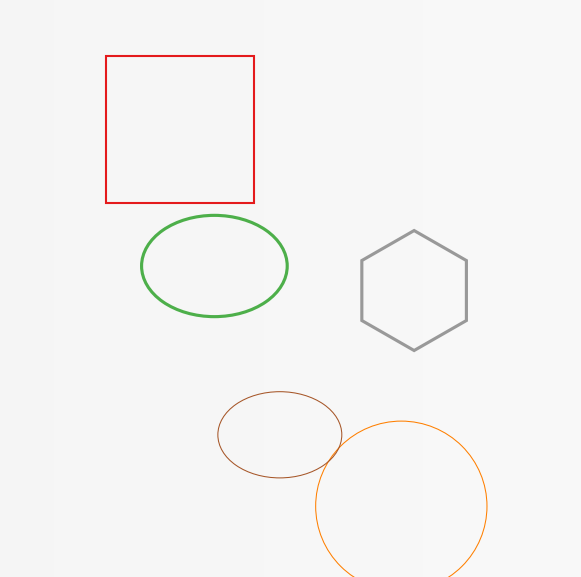[{"shape": "square", "thickness": 1, "radius": 0.64, "center": [0.31, 0.774]}, {"shape": "oval", "thickness": 1.5, "radius": 0.63, "center": [0.369, 0.539]}, {"shape": "circle", "thickness": 0.5, "radius": 0.74, "center": [0.69, 0.123]}, {"shape": "oval", "thickness": 0.5, "radius": 0.53, "center": [0.481, 0.246]}, {"shape": "hexagon", "thickness": 1.5, "radius": 0.52, "center": [0.712, 0.496]}]